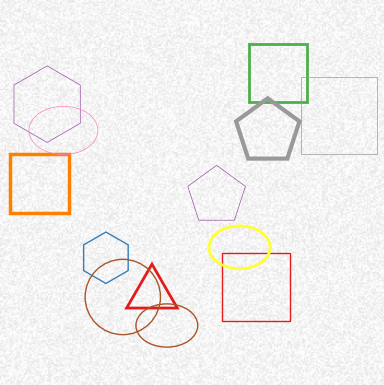[{"shape": "triangle", "thickness": 2, "radius": 0.38, "center": [0.395, 0.238]}, {"shape": "square", "thickness": 1, "radius": 0.44, "center": [0.666, 0.254]}, {"shape": "hexagon", "thickness": 1, "radius": 0.33, "center": [0.275, 0.331]}, {"shape": "square", "thickness": 2, "radius": 0.37, "center": [0.722, 0.81]}, {"shape": "pentagon", "thickness": 0.5, "radius": 0.39, "center": [0.563, 0.492]}, {"shape": "hexagon", "thickness": 0.5, "radius": 0.5, "center": [0.122, 0.729]}, {"shape": "square", "thickness": 2.5, "radius": 0.38, "center": [0.102, 0.523]}, {"shape": "oval", "thickness": 2, "radius": 0.4, "center": [0.622, 0.358]}, {"shape": "oval", "thickness": 1, "radius": 0.4, "center": [0.433, 0.155]}, {"shape": "circle", "thickness": 1, "radius": 0.49, "center": [0.319, 0.229]}, {"shape": "oval", "thickness": 0.5, "radius": 0.45, "center": [0.165, 0.661]}, {"shape": "square", "thickness": 0.5, "radius": 0.5, "center": [0.88, 0.7]}, {"shape": "pentagon", "thickness": 3, "radius": 0.43, "center": [0.695, 0.658]}]